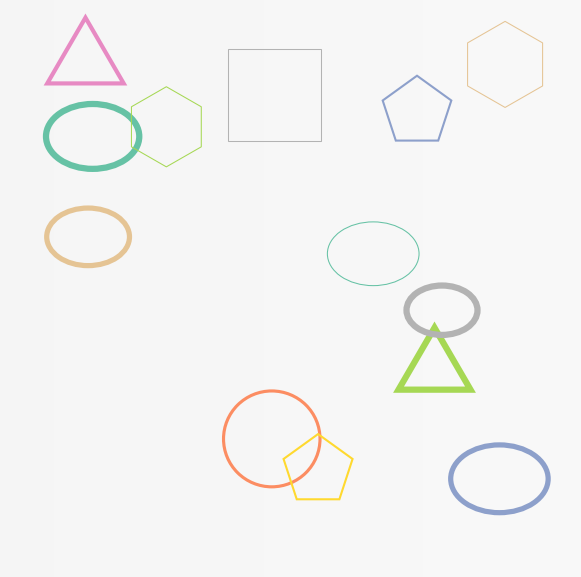[{"shape": "oval", "thickness": 3, "radius": 0.4, "center": [0.159, 0.763]}, {"shape": "oval", "thickness": 0.5, "radius": 0.39, "center": [0.642, 0.56]}, {"shape": "circle", "thickness": 1.5, "radius": 0.41, "center": [0.468, 0.239]}, {"shape": "oval", "thickness": 2.5, "radius": 0.42, "center": [0.859, 0.17]}, {"shape": "pentagon", "thickness": 1, "radius": 0.31, "center": [0.717, 0.806]}, {"shape": "triangle", "thickness": 2, "radius": 0.38, "center": [0.147, 0.893]}, {"shape": "hexagon", "thickness": 0.5, "radius": 0.35, "center": [0.286, 0.78]}, {"shape": "triangle", "thickness": 3, "radius": 0.36, "center": [0.748, 0.36]}, {"shape": "pentagon", "thickness": 1, "radius": 0.31, "center": [0.547, 0.185]}, {"shape": "oval", "thickness": 2.5, "radius": 0.36, "center": [0.152, 0.589]}, {"shape": "hexagon", "thickness": 0.5, "radius": 0.37, "center": [0.869, 0.888]}, {"shape": "square", "thickness": 0.5, "radius": 0.4, "center": [0.472, 0.835]}, {"shape": "oval", "thickness": 3, "radius": 0.31, "center": [0.76, 0.462]}]